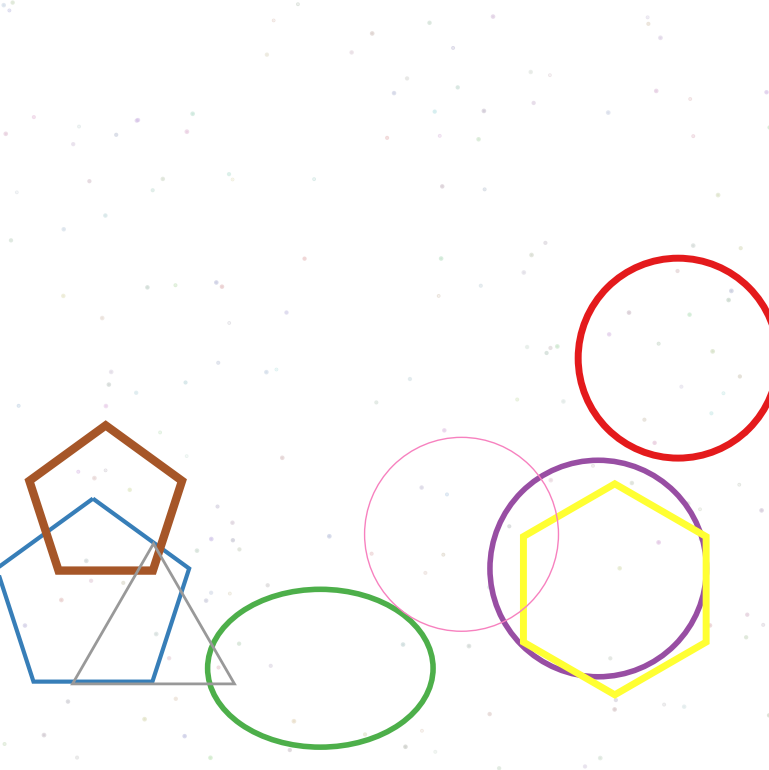[{"shape": "circle", "thickness": 2.5, "radius": 0.65, "center": [0.881, 0.535]}, {"shape": "pentagon", "thickness": 1.5, "radius": 0.66, "center": [0.121, 0.221]}, {"shape": "oval", "thickness": 2, "radius": 0.73, "center": [0.416, 0.132]}, {"shape": "circle", "thickness": 2, "radius": 0.7, "center": [0.777, 0.262]}, {"shape": "hexagon", "thickness": 2.5, "radius": 0.68, "center": [0.798, 0.235]}, {"shape": "pentagon", "thickness": 3, "radius": 0.52, "center": [0.137, 0.343]}, {"shape": "circle", "thickness": 0.5, "radius": 0.63, "center": [0.599, 0.306]}, {"shape": "triangle", "thickness": 1, "radius": 0.61, "center": [0.199, 0.173]}]